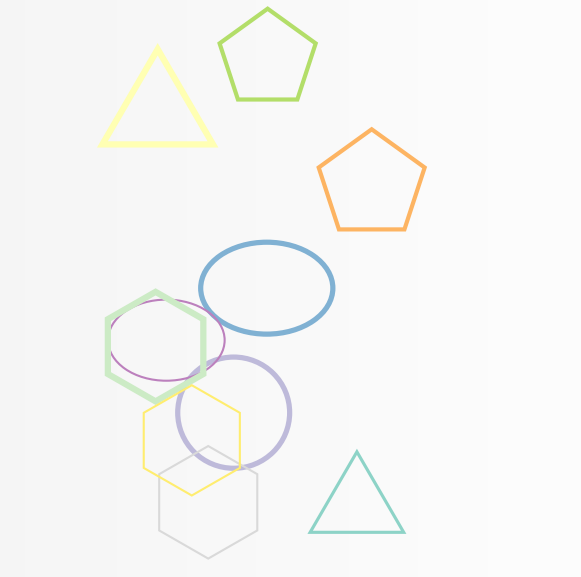[{"shape": "triangle", "thickness": 1.5, "radius": 0.46, "center": [0.614, 0.124]}, {"shape": "triangle", "thickness": 3, "radius": 0.55, "center": [0.271, 0.804]}, {"shape": "circle", "thickness": 2.5, "radius": 0.48, "center": [0.402, 0.285]}, {"shape": "oval", "thickness": 2.5, "radius": 0.57, "center": [0.459, 0.5]}, {"shape": "pentagon", "thickness": 2, "radius": 0.48, "center": [0.639, 0.679]}, {"shape": "pentagon", "thickness": 2, "radius": 0.43, "center": [0.46, 0.897]}, {"shape": "hexagon", "thickness": 1, "radius": 0.49, "center": [0.358, 0.129]}, {"shape": "oval", "thickness": 1, "radius": 0.5, "center": [0.286, 0.41]}, {"shape": "hexagon", "thickness": 3, "radius": 0.47, "center": [0.268, 0.399]}, {"shape": "hexagon", "thickness": 1, "radius": 0.48, "center": [0.33, 0.237]}]